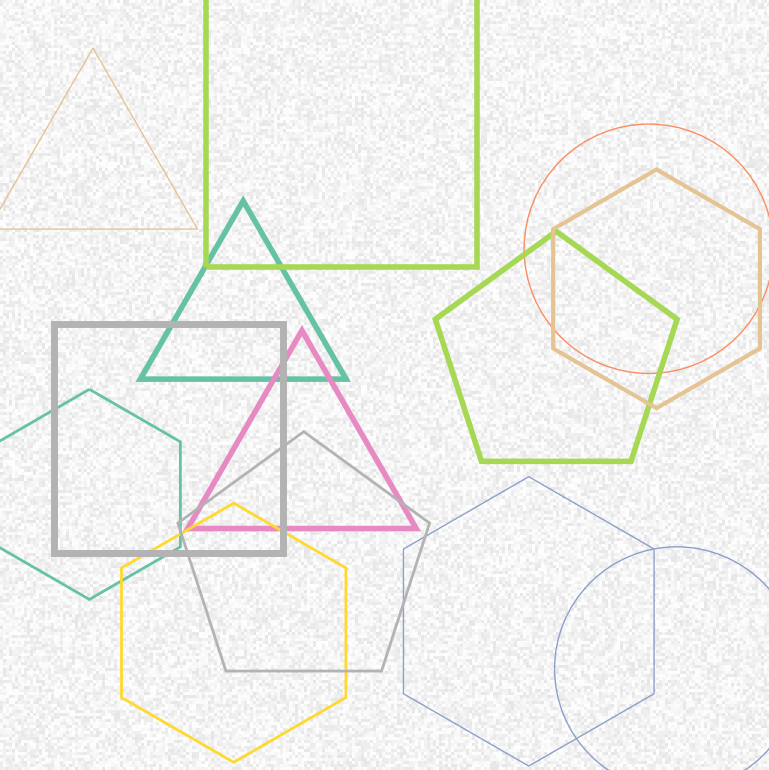[{"shape": "hexagon", "thickness": 1, "radius": 0.68, "center": [0.116, 0.358]}, {"shape": "triangle", "thickness": 2, "radius": 0.77, "center": [0.316, 0.585]}, {"shape": "circle", "thickness": 0.5, "radius": 0.81, "center": [0.843, 0.677]}, {"shape": "hexagon", "thickness": 0.5, "radius": 0.94, "center": [0.687, 0.193]}, {"shape": "circle", "thickness": 0.5, "radius": 0.79, "center": [0.879, 0.131]}, {"shape": "triangle", "thickness": 2, "radius": 0.86, "center": [0.392, 0.399]}, {"shape": "square", "thickness": 2, "radius": 0.88, "center": [0.443, 0.829]}, {"shape": "pentagon", "thickness": 2, "radius": 0.83, "center": [0.722, 0.534]}, {"shape": "hexagon", "thickness": 1, "radius": 0.84, "center": [0.304, 0.178]}, {"shape": "hexagon", "thickness": 1.5, "radius": 0.78, "center": [0.853, 0.625]}, {"shape": "triangle", "thickness": 0.5, "radius": 0.78, "center": [0.121, 0.781]}, {"shape": "square", "thickness": 2.5, "radius": 0.74, "center": [0.218, 0.43]}, {"shape": "pentagon", "thickness": 1, "radius": 0.86, "center": [0.394, 0.268]}]